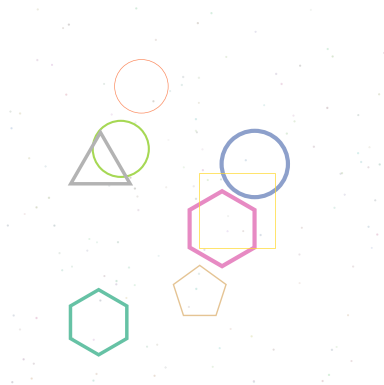[{"shape": "hexagon", "thickness": 2.5, "radius": 0.42, "center": [0.256, 0.163]}, {"shape": "circle", "thickness": 0.5, "radius": 0.35, "center": [0.367, 0.776]}, {"shape": "circle", "thickness": 3, "radius": 0.43, "center": [0.662, 0.574]}, {"shape": "hexagon", "thickness": 3, "radius": 0.49, "center": [0.577, 0.406]}, {"shape": "circle", "thickness": 1.5, "radius": 0.36, "center": [0.314, 0.613]}, {"shape": "square", "thickness": 0.5, "radius": 0.49, "center": [0.616, 0.453]}, {"shape": "pentagon", "thickness": 1, "radius": 0.36, "center": [0.519, 0.239]}, {"shape": "triangle", "thickness": 2.5, "radius": 0.45, "center": [0.261, 0.567]}]